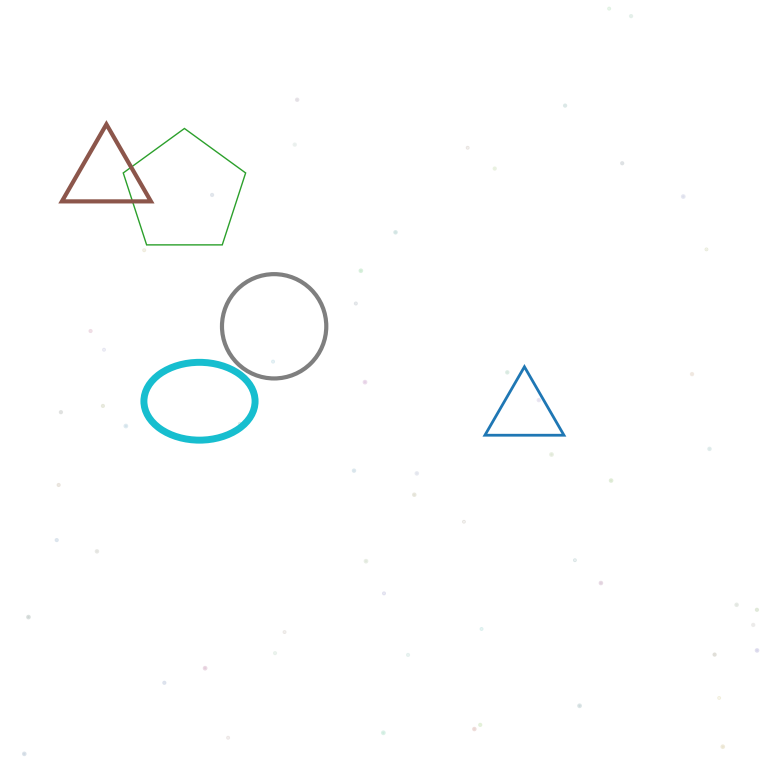[{"shape": "triangle", "thickness": 1, "radius": 0.3, "center": [0.681, 0.464]}, {"shape": "pentagon", "thickness": 0.5, "radius": 0.42, "center": [0.24, 0.75]}, {"shape": "triangle", "thickness": 1.5, "radius": 0.33, "center": [0.138, 0.772]}, {"shape": "circle", "thickness": 1.5, "radius": 0.34, "center": [0.356, 0.576]}, {"shape": "oval", "thickness": 2.5, "radius": 0.36, "center": [0.259, 0.479]}]